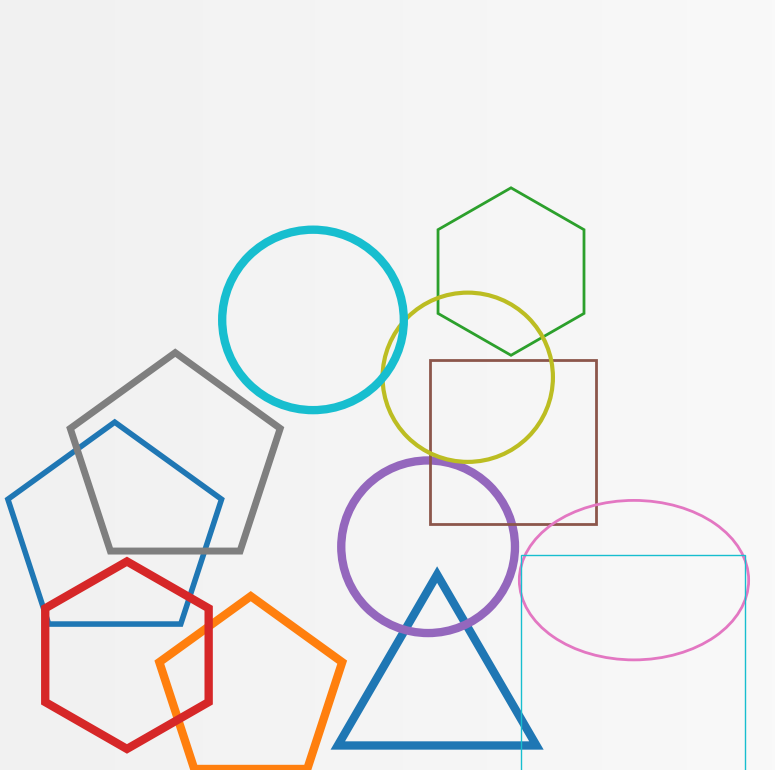[{"shape": "pentagon", "thickness": 2, "radius": 0.72, "center": [0.148, 0.307]}, {"shape": "triangle", "thickness": 3, "radius": 0.74, "center": [0.564, 0.106]}, {"shape": "pentagon", "thickness": 3, "radius": 0.62, "center": [0.324, 0.102]}, {"shape": "hexagon", "thickness": 1, "radius": 0.54, "center": [0.659, 0.647]}, {"shape": "hexagon", "thickness": 3, "radius": 0.61, "center": [0.164, 0.149]}, {"shape": "circle", "thickness": 3, "radius": 0.56, "center": [0.552, 0.29]}, {"shape": "square", "thickness": 1, "radius": 0.53, "center": [0.662, 0.426]}, {"shape": "oval", "thickness": 1, "radius": 0.74, "center": [0.818, 0.247]}, {"shape": "pentagon", "thickness": 2.5, "radius": 0.71, "center": [0.226, 0.4]}, {"shape": "circle", "thickness": 1.5, "radius": 0.55, "center": [0.604, 0.51]}, {"shape": "circle", "thickness": 3, "radius": 0.59, "center": [0.404, 0.585]}, {"shape": "square", "thickness": 0.5, "radius": 0.72, "center": [0.817, 0.135]}]